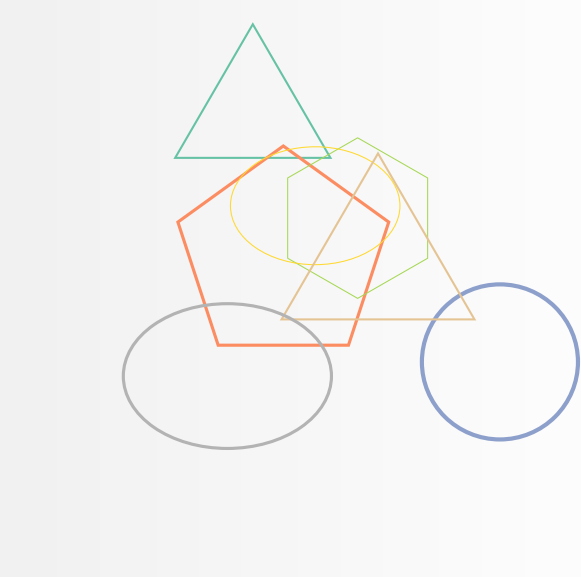[{"shape": "triangle", "thickness": 1, "radius": 0.77, "center": [0.435, 0.803]}, {"shape": "pentagon", "thickness": 1.5, "radius": 0.95, "center": [0.487, 0.556]}, {"shape": "circle", "thickness": 2, "radius": 0.67, "center": [0.86, 0.372]}, {"shape": "hexagon", "thickness": 0.5, "radius": 0.7, "center": [0.615, 0.621]}, {"shape": "oval", "thickness": 0.5, "radius": 0.73, "center": [0.542, 0.643]}, {"shape": "triangle", "thickness": 1, "radius": 0.96, "center": [0.65, 0.542]}, {"shape": "oval", "thickness": 1.5, "radius": 0.9, "center": [0.391, 0.348]}]